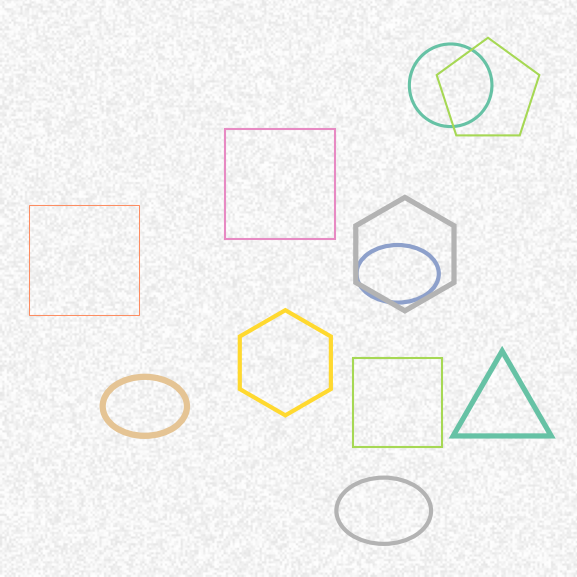[{"shape": "triangle", "thickness": 2.5, "radius": 0.49, "center": [0.87, 0.293]}, {"shape": "circle", "thickness": 1.5, "radius": 0.36, "center": [0.78, 0.851]}, {"shape": "square", "thickness": 0.5, "radius": 0.47, "center": [0.146, 0.549]}, {"shape": "oval", "thickness": 2, "radius": 0.36, "center": [0.689, 0.525]}, {"shape": "square", "thickness": 1, "radius": 0.48, "center": [0.485, 0.681]}, {"shape": "pentagon", "thickness": 1, "radius": 0.47, "center": [0.845, 0.84]}, {"shape": "square", "thickness": 1, "radius": 0.39, "center": [0.688, 0.302]}, {"shape": "hexagon", "thickness": 2, "radius": 0.46, "center": [0.494, 0.371]}, {"shape": "oval", "thickness": 3, "radius": 0.36, "center": [0.251, 0.296]}, {"shape": "hexagon", "thickness": 2.5, "radius": 0.49, "center": [0.701, 0.559]}, {"shape": "oval", "thickness": 2, "radius": 0.41, "center": [0.664, 0.115]}]